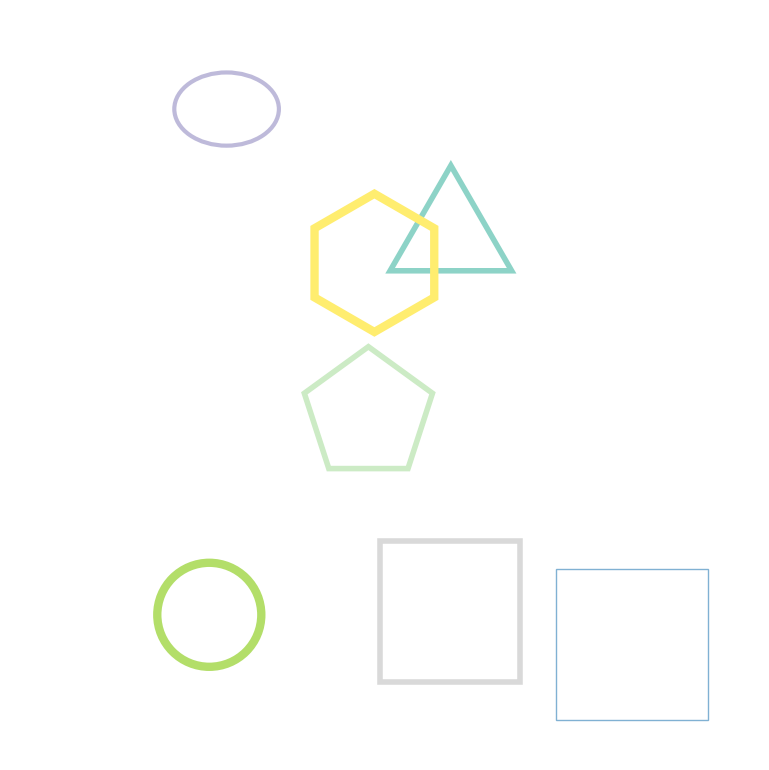[{"shape": "triangle", "thickness": 2, "radius": 0.46, "center": [0.586, 0.694]}, {"shape": "oval", "thickness": 1.5, "radius": 0.34, "center": [0.294, 0.858]}, {"shape": "square", "thickness": 0.5, "radius": 0.49, "center": [0.821, 0.163]}, {"shape": "circle", "thickness": 3, "radius": 0.34, "center": [0.272, 0.202]}, {"shape": "square", "thickness": 2, "radius": 0.46, "center": [0.584, 0.206]}, {"shape": "pentagon", "thickness": 2, "radius": 0.44, "center": [0.478, 0.462]}, {"shape": "hexagon", "thickness": 3, "radius": 0.45, "center": [0.486, 0.659]}]